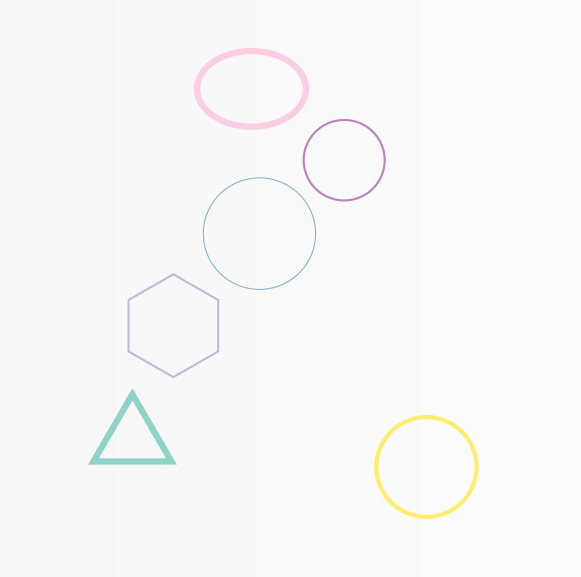[{"shape": "triangle", "thickness": 3, "radius": 0.39, "center": [0.228, 0.239]}, {"shape": "hexagon", "thickness": 1, "radius": 0.45, "center": [0.298, 0.435]}, {"shape": "circle", "thickness": 0.5, "radius": 0.48, "center": [0.446, 0.595]}, {"shape": "oval", "thickness": 3, "radius": 0.47, "center": [0.433, 0.845]}, {"shape": "circle", "thickness": 1, "radius": 0.35, "center": [0.592, 0.722]}, {"shape": "circle", "thickness": 2, "radius": 0.43, "center": [0.734, 0.191]}]